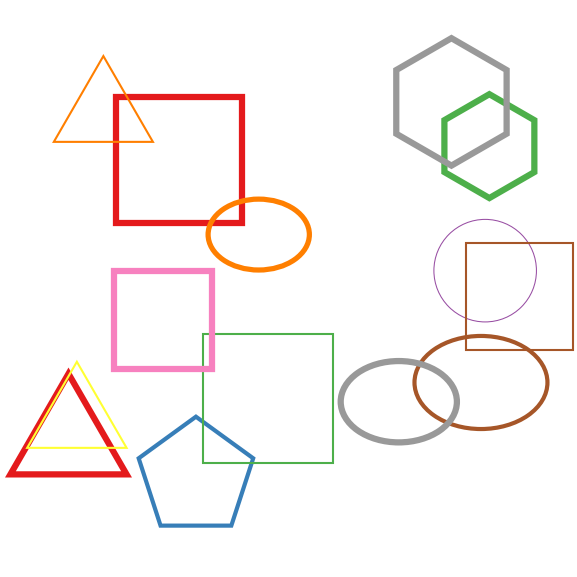[{"shape": "triangle", "thickness": 3, "radius": 0.58, "center": [0.119, 0.236]}, {"shape": "square", "thickness": 3, "radius": 0.55, "center": [0.31, 0.723]}, {"shape": "pentagon", "thickness": 2, "radius": 0.52, "center": [0.339, 0.173]}, {"shape": "hexagon", "thickness": 3, "radius": 0.45, "center": [0.847, 0.746]}, {"shape": "square", "thickness": 1, "radius": 0.56, "center": [0.463, 0.309]}, {"shape": "circle", "thickness": 0.5, "radius": 0.44, "center": [0.84, 0.53]}, {"shape": "oval", "thickness": 2.5, "radius": 0.44, "center": [0.448, 0.593]}, {"shape": "triangle", "thickness": 1, "radius": 0.5, "center": [0.179, 0.803]}, {"shape": "triangle", "thickness": 1, "radius": 0.5, "center": [0.133, 0.273]}, {"shape": "square", "thickness": 1, "radius": 0.47, "center": [0.899, 0.486]}, {"shape": "oval", "thickness": 2, "radius": 0.58, "center": [0.833, 0.337]}, {"shape": "square", "thickness": 3, "radius": 0.42, "center": [0.282, 0.445]}, {"shape": "hexagon", "thickness": 3, "radius": 0.55, "center": [0.782, 0.823]}, {"shape": "oval", "thickness": 3, "radius": 0.5, "center": [0.691, 0.304]}]